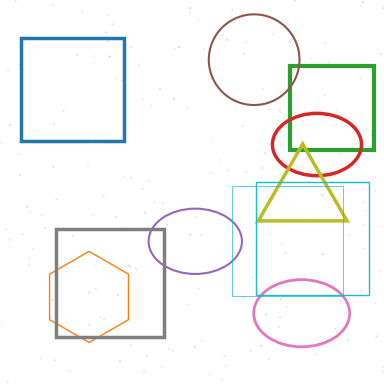[{"shape": "square", "thickness": 2.5, "radius": 0.67, "center": [0.188, 0.768]}, {"shape": "hexagon", "thickness": 1, "radius": 0.59, "center": [0.231, 0.229]}, {"shape": "square", "thickness": 3, "radius": 0.54, "center": [0.863, 0.719]}, {"shape": "oval", "thickness": 2.5, "radius": 0.58, "center": [0.823, 0.625]}, {"shape": "oval", "thickness": 1.5, "radius": 0.61, "center": [0.507, 0.373]}, {"shape": "circle", "thickness": 1.5, "radius": 0.59, "center": [0.66, 0.845]}, {"shape": "oval", "thickness": 2, "radius": 0.62, "center": [0.784, 0.186]}, {"shape": "square", "thickness": 2.5, "radius": 0.7, "center": [0.285, 0.265]}, {"shape": "triangle", "thickness": 2.5, "radius": 0.67, "center": [0.786, 0.493]}, {"shape": "square", "thickness": 1, "radius": 0.73, "center": [0.812, 0.381]}, {"shape": "square", "thickness": 0.5, "radius": 0.72, "center": [0.748, 0.374]}]